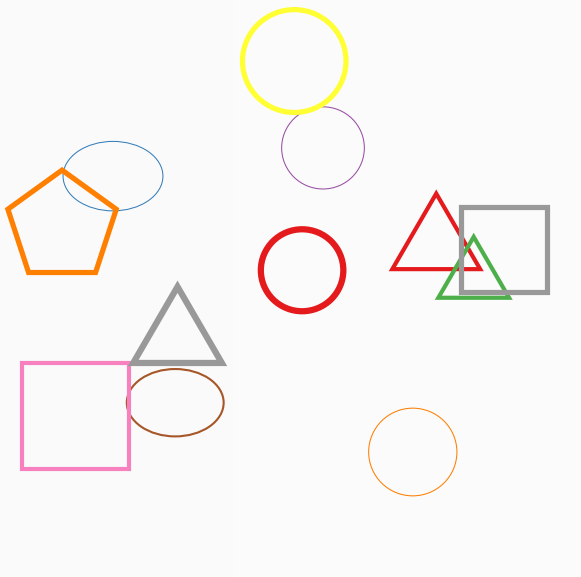[{"shape": "triangle", "thickness": 2, "radius": 0.44, "center": [0.751, 0.577]}, {"shape": "circle", "thickness": 3, "radius": 0.35, "center": [0.52, 0.531]}, {"shape": "oval", "thickness": 0.5, "radius": 0.43, "center": [0.194, 0.694]}, {"shape": "triangle", "thickness": 2, "radius": 0.35, "center": [0.815, 0.519]}, {"shape": "circle", "thickness": 0.5, "radius": 0.36, "center": [0.556, 0.743]}, {"shape": "pentagon", "thickness": 2.5, "radius": 0.49, "center": [0.107, 0.607]}, {"shape": "circle", "thickness": 0.5, "radius": 0.38, "center": [0.71, 0.216]}, {"shape": "circle", "thickness": 2.5, "radius": 0.45, "center": [0.506, 0.893]}, {"shape": "oval", "thickness": 1, "radius": 0.42, "center": [0.301, 0.302]}, {"shape": "square", "thickness": 2, "radius": 0.46, "center": [0.131, 0.278]}, {"shape": "triangle", "thickness": 3, "radius": 0.44, "center": [0.305, 0.415]}, {"shape": "square", "thickness": 2.5, "radius": 0.37, "center": [0.867, 0.567]}]